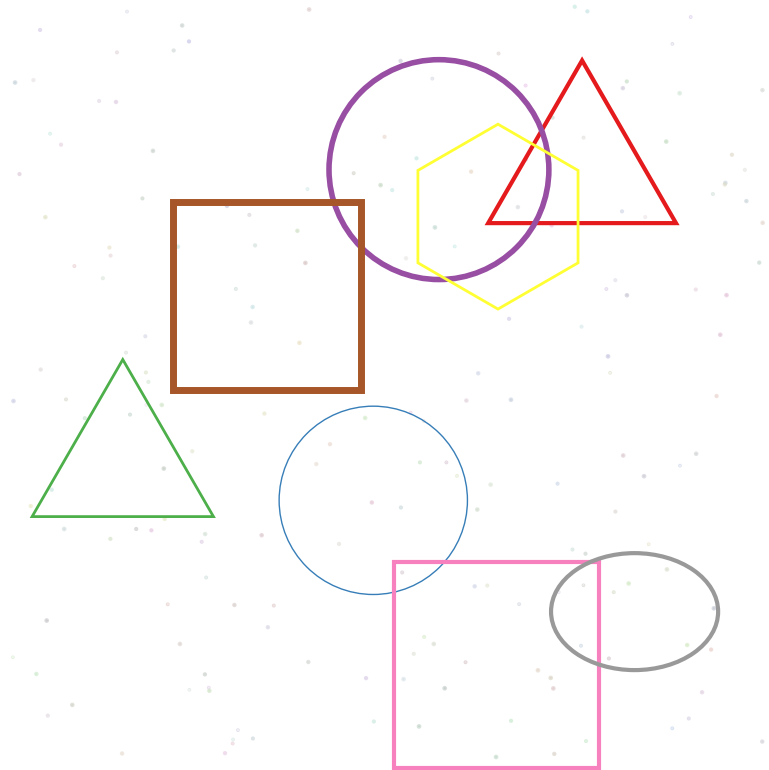[{"shape": "triangle", "thickness": 1.5, "radius": 0.7, "center": [0.756, 0.781]}, {"shape": "circle", "thickness": 0.5, "radius": 0.61, "center": [0.485, 0.35]}, {"shape": "triangle", "thickness": 1, "radius": 0.68, "center": [0.159, 0.397]}, {"shape": "circle", "thickness": 2, "radius": 0.71, "center": [0.57, 0.78]}, {"shape": "hexagon", "thickness": 1, "radius": 0.6, "center": [0.647, 0.719]}, {"shape": "square", "thickness": 2.5, "radius": 0.61, "center": [0.346, 0.615]}, {"shape": "square", "thickness": 1.5, "radius": 0.67, "center": [0.645, 0.136]}, {"shape": "oval", "thickness": 1.5, "radius": 0.54, "center": [0.824, 0.206]}]